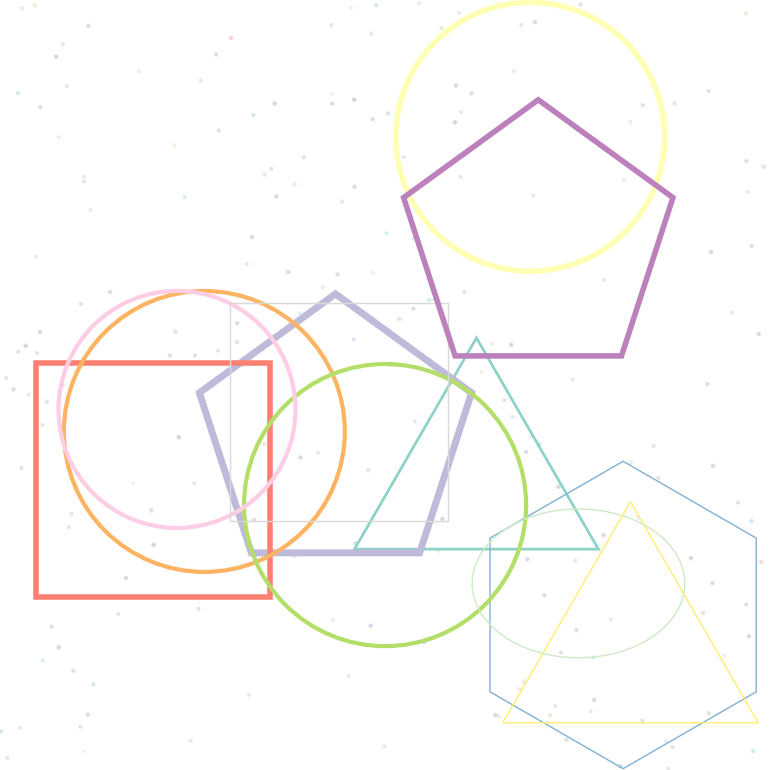[{"shape": "triangle", "thickness": 1, "radius": 0.91, "center": [0.619, 0.378]}, {"shape": "circle", "thickness": 2, "radius": 0.87, "center": [0.689, 0.822]}, {"shape": "pentagon", "thickness": 2.5, "radius": 0.93, "center": [0.436, 0.432]}, {"shape": "square", "thickness": 2, "radius": 0.76, "center": [0.199, 0.377]}, {"shape": "hexagon", "thickness": 0.5, "radius": 1.0, "center": [0.809, 0.201]}, {"shape": "circle", "thickness": 1.5, "radius": 0.91, "center": [0.265, 0.44]}, {"shape": "circle", "thickness": 1.5, "radius": 0.92, "center": [0.5, 0.344]}, {"shape": "circle", "thickness": 1.5, "radius": 0.77, "center": [0.23, 0.468]}, {"shape": "square", "thickness": 0.5, "radius": 0.71, "center": [0.44, 0.465]}, {"shape": "pentagon", "thickness": 2, "radius": 0.92, "center": [0.699, 0.687]}, {"shape": "oval", "thickness": 0.5, "radius": 0.69, "center": [0.751, 0.242]}, {"shape": "triangle", "thickness": 0.5, "radius": 0.96, "center": [0.819, 0.157]}]